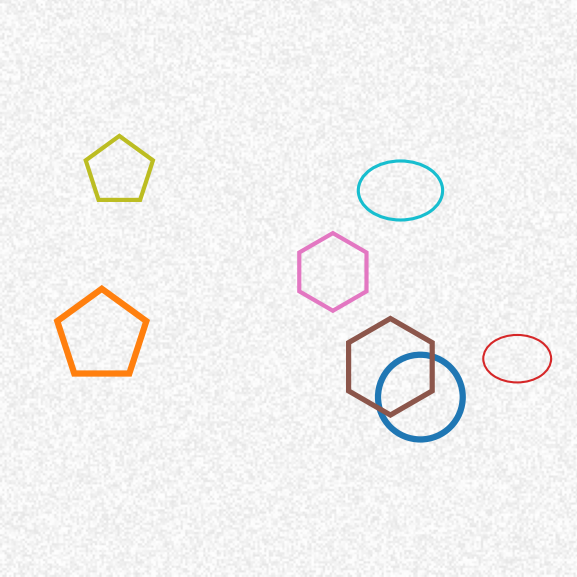[{"shape": "circle", "thickness": 3, "radius": 0.37, "center": [0.728, 0.312]}, {"shape": "pentagon", "thickness": 3, "radius": 0.41, "center": [0.176, 0.418]}, {"shape": "oval", "thickness": 1, "radius": 0.29, "center": [0.896, 0.378]}, {"shape": "hexagon", "thickness": 2.5, "radius": 0.42, "center": [0.676, 0.364]}, {"shape": "hexagon", "thickness": 2, "radius": 0.34, "center": [0.576, 0.528]}, {"shape": "pentagon", "thickness": 2, "radius": 0.31, "center": [0.207, 0.703]}, {"shape": "oval", "thickness": 1.5, "radius": 0.37, "center": [0.693, 0.669]}]